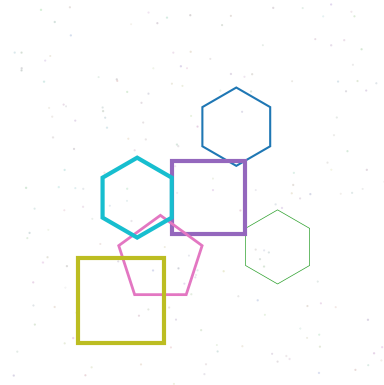[{"shape": "hexagon", "thickness": 1.5, "radius": 0.51, "center": [0.614, 0.671]}, {"shape": "hexagon", "thickness": 0.5, "radius": 0.48, "center": [0.721, 0.359]}, {"shape": "square", "thickness": 3, "radius": 0.47, "center": [0.542, 0.487]}, {"shape": "pentagon", "thickness": 2, "radius": 0.57, "center": [0.417, 0.327]}, {"shape": "square", "thickness": 3, "radius": 0.55, "center": [0.314, 0.219]}, {"shape": "hexagon", "thickness": 3, "radius": 0.52, "center": [0.356, 0.487]}]